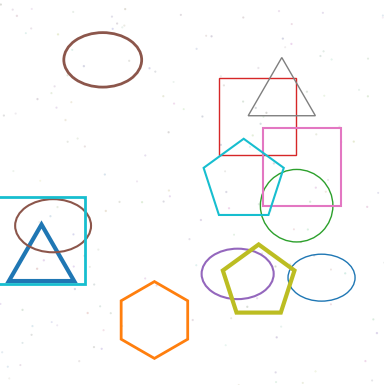[{"shape": "oval", "thickness": 1, "radius": 0.44, "center": [0.835, 0.279]}, {"shape": "triangle", "thickness": 3, "radius": 0.49, "center": [0.108, 0.319]}, {"shape": "hexagon", "thickness": 2, "radius": 0.5, "center": [0.401, 0.169]}, {"shape": "circle", "thickness": 1, "radius": 0.47, "center": [0.77, 0.466]}, {"shape": "square", "thickness": 1, "radius": 0.5, "center": [0.669, 0.698]}, {"shape": "oval", "thickness": 1.5, "radius": 0.47, "center": [0.617, 0.289]}, {"shape": "oval", "thickness": 1.5, "radius": 0.49, "center": [0.138, 0.414]}, {"shape": "oval", "thickness": 2, "radius": 0.51, "center": [0.267, 0.845]}, {"shape": "square", "thickness": 1.5, "radius": 0.51, "center": [0.784, 0.565]}, {"shape": "triangle", "thickness": 1, "radius": 0.5, "center": [0.732, 0.75]}, {"shape": "pentagon", "thickness": 3, "radius": 0.49, "center": [0.672, 0.267]}, {"shape": "square", "thickness": 2, "radius": 0.57, "center": [0.107, 0.375]}, {"shape": "pentagon", "thickness": 1.5, "radius": 0.55, "center": [0.633, 0.53]}]